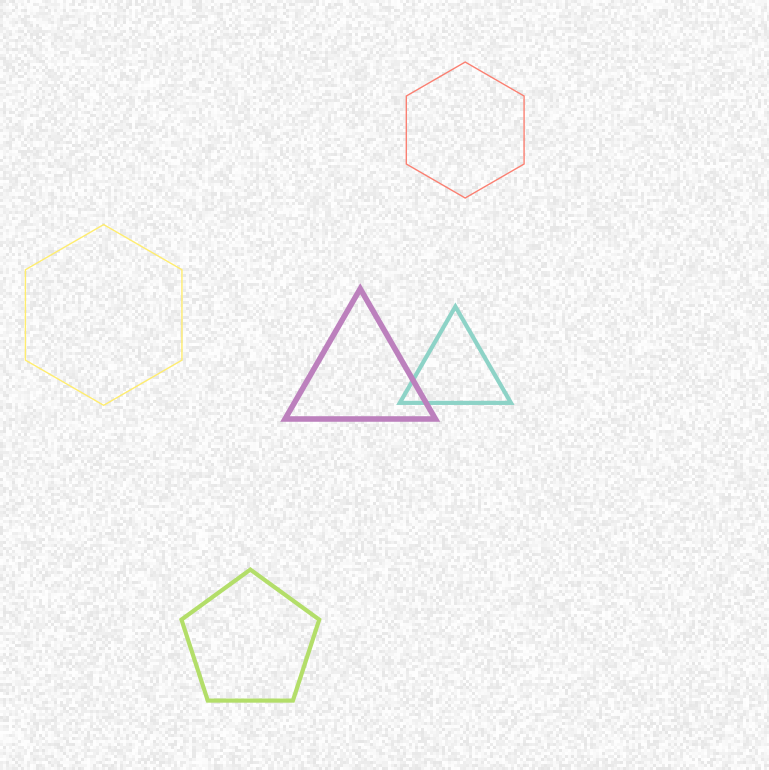[{"shape": "triangle", "thickness": 1.5, "radius": 0.42, "center": [0.591, 0.518]}, {"shape": "hexagon", "thickness": 0.5, "radius": 0.44, "center": [0.604, 0.831]}, {"shape": "pentagon", "thickness": 1.5, "radius": 0.47, "center": [0.325, 0.166]}, {"shape": "triangle", "thickness": 2, "radius": 0.56, "center": [0.468, 0.512]}, {"shape": "hexagon", "thickness": 0.5, "radius": 0.59, "center": [0.135, 0.591]}]